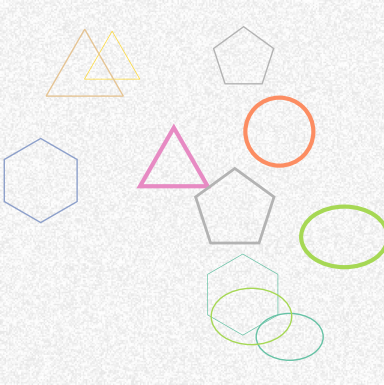[{"shape": "oval", "thickness": 1, "radius": 0.44, "center": [0.752, 0.125]}, {"shape": "hexagon", "thickness": 0.5, "radius": 0.53, "center": [0.631, 0.235]}, {"shape": "circle", "thickness": 3, "radius": 0.44, "center": [0.726, 0.658]}, {"shape": "hexagon", "thickness": 1, "radius": 0.55, "center": [0.106, 0.531]}, {"shape": "triangle", "thickness": 3, "radius": 0.51, "center": [0.452, 0.567]}, {"shape": "oval", "thickness": 3, "radius": 0.56, "center": [0.895, 0.385]}, {"shape": "oval", "thickness": 1, "radius": 0.52, "center": [0.653, 0.178]}, {"shape": "triangle", "thickness": 0.5, "radius": 0.42, "center": [0.291, 0.836]}, {"shape": "triangle", "thickness": 1, "radius": 0.58, "center": [0.22, 0.808]}, {"shape": "pentagon", "thickness": 2, "radius": 0.54, "center": [0.61, 0.455]}, {"shape": "pentagon", "thickness": 1, "radius": 0.41, "center": [0.633, 0.849]}]